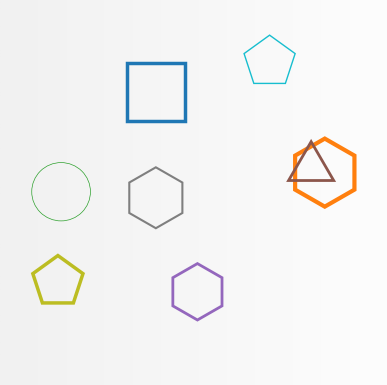[{"shape": "square", "thickness": 2.5, "radius": 0.38, "center": [0.402, 0.76]}, {"shape": "hexagon", "thickness": 3, "radius": 0.44, "center": [0.838, 0.552]}, {"shape": "circle", "thickness": 0.5, "radius": 0.38, "center": [0.158, 0.502]}, {"shape": "hexagon", "thickness": 2, "radius": 0.37, "center": [0.509, 0.242]}, {"shape": "triangle", "thickness": 2, "radius": 0.34, "center": [0.803, 0.565]}, {"shape": "hexagon", "thickness": 1.5, "radius": 0.4, "center": [0.402, 0.486]}, {"shape": "pentagon", "thickness": 2.5, "radius": 0.34, "center": [0.149, 0.268]}, {"shape": "pentagon", "thickness": 1, "radius": 0.35, "center": [0.696, 0.839]}]